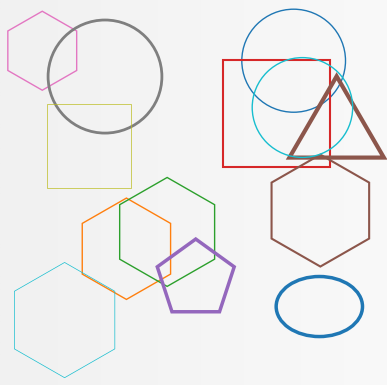[{"shape": "oval", "thickness": 2.5, "radius": 0.56, "center": [0.824, 0.204]}, {"shape": "circle", "thickness": 1, "radius": 0.67, "center": [0.758, 0.842]}, {"shape": "hexagon", "thickness": 1, "radius": 0.66, "center": [0.326, 0.354]}, {"shape": "hexagon", "thickness": 1, "radius": 0.71, "center": [0.431, 0.398]}, {"shape": "square", "thickness": 1.5, "radius": 0.69, "center": [0.714, 0.705]}, {"shape": "pentagon", "thickness": 2.5, "radius": 0.52, "center": [0.505, 0.275]}, {"shape": "hexagon", "thickness": 1.5, "radius": 0.73, "center": [0.827, 0.453]}, {"shape": "triangle", "thickness": 3, "radius": 0.7, "center": [0.869, 0.661]}, {"shape": "hexagon", "thickness": 1, "radius": 0.51, "center": [0.109, 0.868]}, {"shape": "circle", "thickness": 2, "radius": 0.73, "center": [0.271, 0.801]}, {"shape": "square", "thickness": 0.5, "radius": 0.54, "center": [0.229, 0.621]}, {"shape": "hexagon", "thickness": 0.5, "radius": 0.75, "center": [0.167, 0.169]}, {"shape": "circle", "thickness": 1, "radius": 0.65, "center": [0.78, 0.721]}]